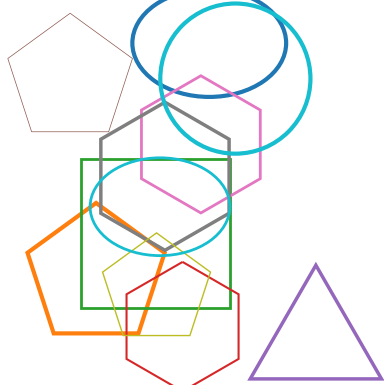[{"shape": "oval", "thickness": 3, "radius": 1.0, "center": [0.544, 0.888]}, {"shape": "pentagon", "thickness": 3, "radius": 0.94, "center": [0.25, 0.286]}, {"shape": "square", "thickness": 2, "radius": 0.97, "center": [0.403, 0.393]}, {"shape": "hexagon", "thickness": 1.5, "radius": 0.84, "center": [0.474, 0.152]}, {"shape": "triangle", "thickness": 2.5, "radius": 0.98, "center": [0.82, 0.114]}, {"shape": "pentagon", "thickness": 0.5, "radius": 0.85, "center": [0.182, 0.795]}, {"shape": "hexagon", "thickness": 2, "radius": 0.89, "center": [0.522, 0.625]}, {"shape": "hexagon", "thickness": 2.5, "radius": 0.96, "center": [0.428, 0.542]}, {"shape": "pentagon", "thickness": 1, "radius": 0.74, "center": [0.407, 0.248]}, {"shape": "oval", "thickness": 2, "radius": 0.91, "center": [0.416, 0.463]}, {"shape": "circle", "thickness": 3, "radius": 0.97, "center": [0.611, 0.796]}]